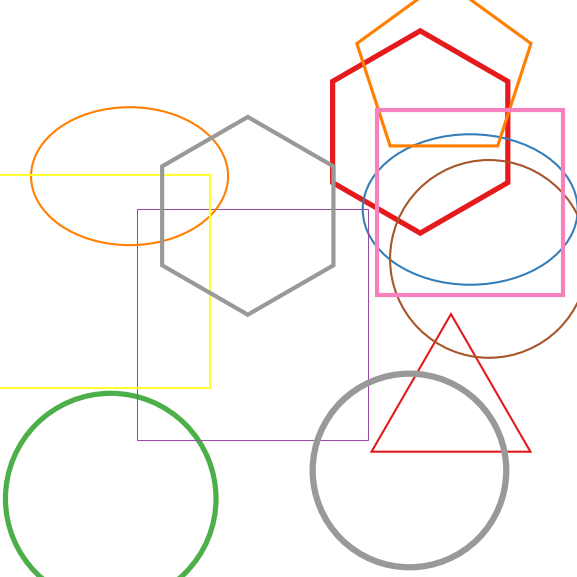[{"shape": "triangle", "thickness": 1, "radius": 0.79, "center": [0.781, 0.296]}, {"shape": "hexagon", "thickness": 2.5, "radius": 0.88, "center": [0.728, 0.771]}, {"shape": "oval", "thickness": 1, "radius": 0.93, "center": [0.814, 0.636]}, {"shape": "circle", "thickness": 2.5, "radius": 0.91, "center": [0.192, 0.136]}, {"shape": "square", "thickness": 0.5, "radius": 1.0, "center": [0.437, 0.437]}, {"shape": "pentagon", "thickness": 1.5, "radius": 0.79, "center": [0.769, 0.875]}, {"shape": "oval", "thickness": 1, "radius": 0.85, "center": [0.224, 0.694]}, {"shape": "square", "thickness": 1, "radius": 0.92, "center": [0.18, 0.512]}, {"shape": "circle", "thickness": 1, "radius": 0.86, "center": [0.847, 0.551]}, {"shape": "square", "thickness": 2, "radius": 0.8, "center": [0.814, 0.648]}, {"shape": "hexagon", "thickness": 2, "radius": 0.86, "center": [0.429, 0.625]}, {"shape": "circle", "thickness": 3, "radius": 0.84, "center": [0.709, 0.184]}]